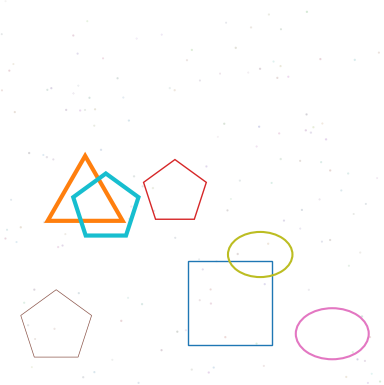[{"shape": "square", "thickness": 1, "radius": 0.55, "center": [0.598, 0.213]}, {"shape": "triangle", "thickness": 3, "radius": 0.56, "center": [0.221, 0.483]}, {"shape": "pentagon", "thickness": 1, "radius": 0.43, "center": [0.454, 0.5]}, {"shape": "pentagon", "thickness": 0.5, "radius": 0.48, "center": [0.146, 0.151]}, {"shape": "oval", "thickness": 1.5, "radius": 0.47, "center": [0.863, 0.133]}, {"shape": "oval", "thickness": 1.5, "radius": 0.42, "center": [0.676, 0.339]}, {"shape": "pentagon", "thickness": 3, "radius": 0.45, "center": [0.275, 0.46]}]